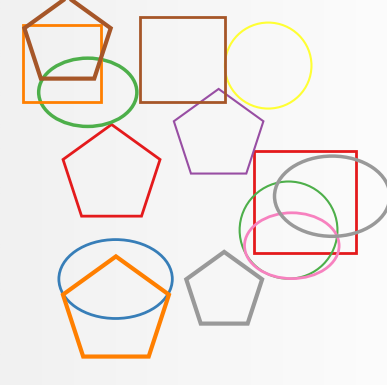[{"shape": "pentagon", "thickness": 2, "radius": 0.66, "center": [0.288, 0.545]}, {"shape": "square", "thickness": 2, "radius": 0.66, "center": [0.787, 0.476]}, {"shape": "oval", "thickness": 2, "radius": 0.73, "center": [0.298, 0.275]}, {"shape": "oval", "thickness": 2.5, "radius": 0.63, "center": [0.226, 0.76]}, {"shape": "circle", "thickness": 1.5, "radius": 0.63, "center": [0.745, 0.402]}, {"shape": "pentagon", "thickness": 1.5, "radius": 0.61, "center": [0.564, 0.648]}, {"shape": "pentagon", "thickness": 3, "radius": 0.72, "center": [0.299, 0.19]}, {"shape": "square", "thickness": 2, "radius": 0.5, "center": [0.16, 0.835]}, {"shape": "circle", "thickness": 1.5, "radius": 0.56, "center": [0.692, 0.83]}, {"shape": "pentagon", "thickness": 3, "radius": 0.59, "center": [0.174, 0.891]}, {"shape": "square", "thickness": 2, "radius": 0.55, "center": [0.47, 0.846]}, {"shape": "oval", "thickness": 2, "radius": 0.61, "center": [0.753, 0.362]}, {"shape": "oval", "thickness": 2.5, "radius": 0.74, "center": [0.857, 0.49]}, {"shape": "pentagon", "thickness": 3, "radius": 0.51, "center": [0.579, 0.243]}]